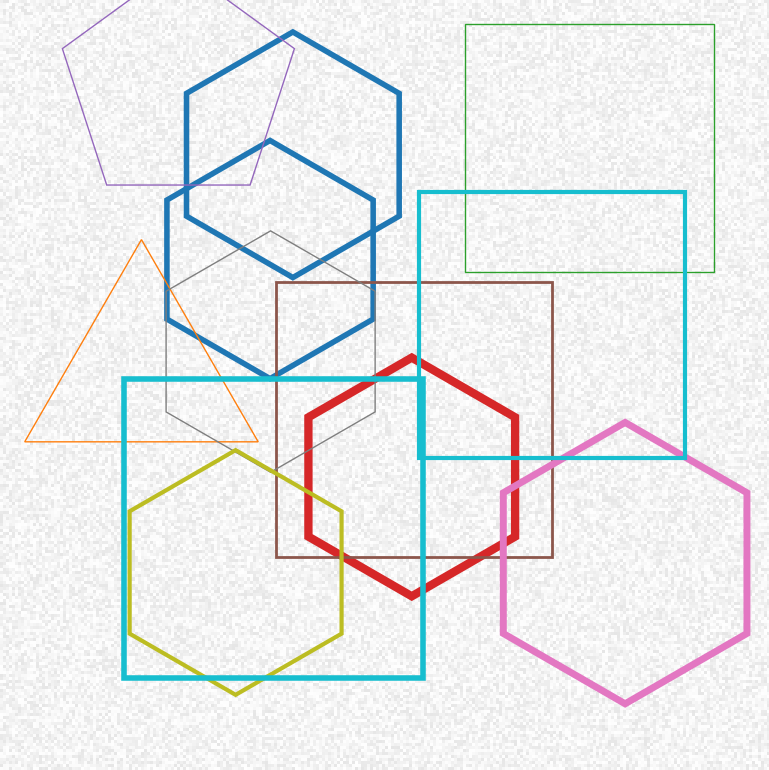[{"shape": "hexagon", "thickness": 2, "radius": 0.8, "center": [0.38, 0.799]}, {"shape": "hexagon", "thickness": 2, "radius": 0.77, "center": [0.351, 0.663]}, {"shape": "triangle", "thickness": 0.5, "radius": 0.88, "center": [0.184, 0.514]}, {"shape": "square", "thickness": 0.5, "radius": 0.81, "center": [0.766, 0.808]}, {"shape": "hexagon", "thickness": 3, "radius": 0.77, "center": [0.535, 0.381]}, {"shape": "pentagon", "thickness": 0.5, "radius": 0.79, "center": [0.232, 0.888]}, {"shape": "square", "thickness": 1, "radius": 0.89, "center": [0.538, 0.455]}, {"shape": "hexagon", "thickness": 2.5, "radius": 0.91, "center": [0.812, 0.269]}, {"shape": "hexagon", "thickness": 0.5, "radius": 0.78, "center": [0.351, 0.543]}, {"shape": "hexagon", "thickness": 1.5, "radius": 0.79, "center": [0.306, 0.257]}, {"shape": "square", "thickness": 1.5, "radius": 0.86, "center": [0.717, 0.578]}, {"shape": "square", "thickness": 2, "radius": 0.97, "center": [0.355, 0.314]}]